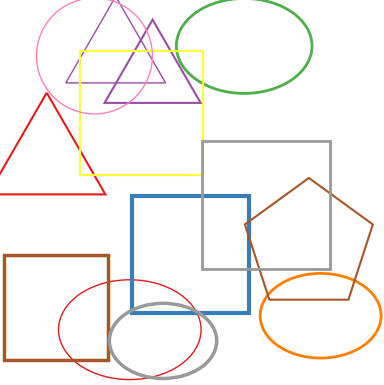[{"shape": "oval", "thickness": 1, "radius": 0.93, "center": [0.337, 0.144]}, {"shape": "triangle", "thickness": 1.5, "radius": 0.88, "center": [0.121, 0.583]}, {"shape": "square", "thickness": 3, "radius": 0.76, "center": [0.495, 0.338]}, {"shape": "oval", "thickness": 2, "radius": 0.88, "center": [0.634, 0.881]}, {"shape": "triangle", "thickness": 1, "radius": 0.75, "center": [0.3, 0.859]}, {"shape": "triangle", "thickness": 1.5, "radius": 0.72, "center": [0.396, 0.805]}, {"shape": "oval", "thickness": 2, "radius": 0.79, "center": [0.833, 0.18]}, {"shape": "square", "thickness": 1.5, "radius": 0.8, "center": [0.367, 0.707]}, {"shape": "pentagon", "thickness": 1.5, "radius": 0.87, "center": [0.802, 0.363]}, {"shape": "square", "thickness": 2.5, "radius": 0.68, "center": [0.145, 0.202]}, {"shape": "circle", "thickness": 1, "radius": 0.75, "center": [0.245, 0.855]}, {"shape": "square", "thickness": 2, "radius": 0.83, "center": [0.69, 0.467]}, {"shape": "oval", "thickness": 2.5, "radius": 0.7, "center": [0.423, 0.115]}]